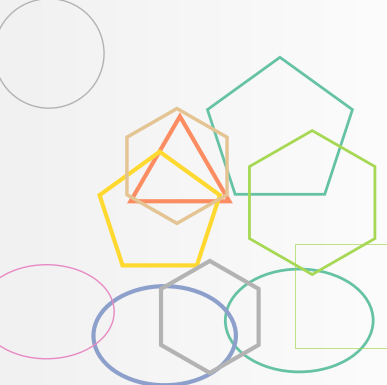[{"shape": "pentagon", "thickness": 2, "radius": 0.98, "center": [0.722, 0.654]}, {"shape": "oval", "thickness": 2, "radius": 0.95, "center": [0.772, 0.168]}, {"shape": "triangle", "thickness": 3, "radius": 0.74, "center": [0.464, 0.551]}, {"shape": "oval", "thickness": 3, "radius": 0.92, "center": [0.425, 0.128]}, {"shape": "oval", "thickness": 1, "radius": 0.87, "center": [0.12, 0.19]}, {"shape": "square", "thickness": 0.5, "radius": 0.68, "center": [0.895, 0.231]}, {"shape": "hexagon", "thickness": 2, "radius": 0.93, "center": [0.806, 0.474]}, {"shape": "pentagon", "thickness": 3, "radius": 0.82, "center": [0.412, 0.443]}, {"shape": "hexagon", "thickness": 2.5, "radius": 0.75, "center": [0.457, 0.569]}, {"shape": "hexagon", "thickness": 3, "radius": 0.73, "center": [0.541, 0.177]}, {"shape": "circle", "thickness": 1, "radius": 0.71, "center": [0.126, 0.861]}]